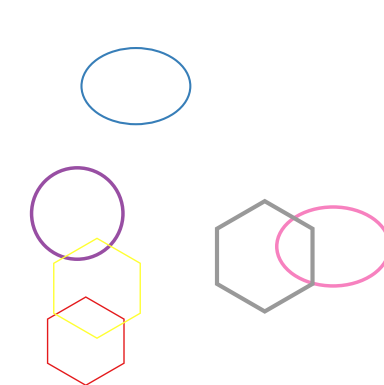[{"shape": "hexagon", "thickness": 1, "radius": 0.57, "center": [0.223, 0.114]}, {"shape": "oval", "thickness": 1.5, "radius": 0.71, "center": [0.353, 0.776]}, {"shape": "circle", "thickness": 2.5, "radius": 0.59, "center": [0.201, 0.445]}, {"shape": "hexagon", "thickness": 1, "radius": 0.65, "center": [0.252, 0.251]}, {"shape": "oval", "thickness": 2.5, "radius": 0.73, "center": [0.865, 0.36]}, {"shape": "hexagon", "thickness": 3, "radius": 0.72, "center": [0.688, 0.334]}]